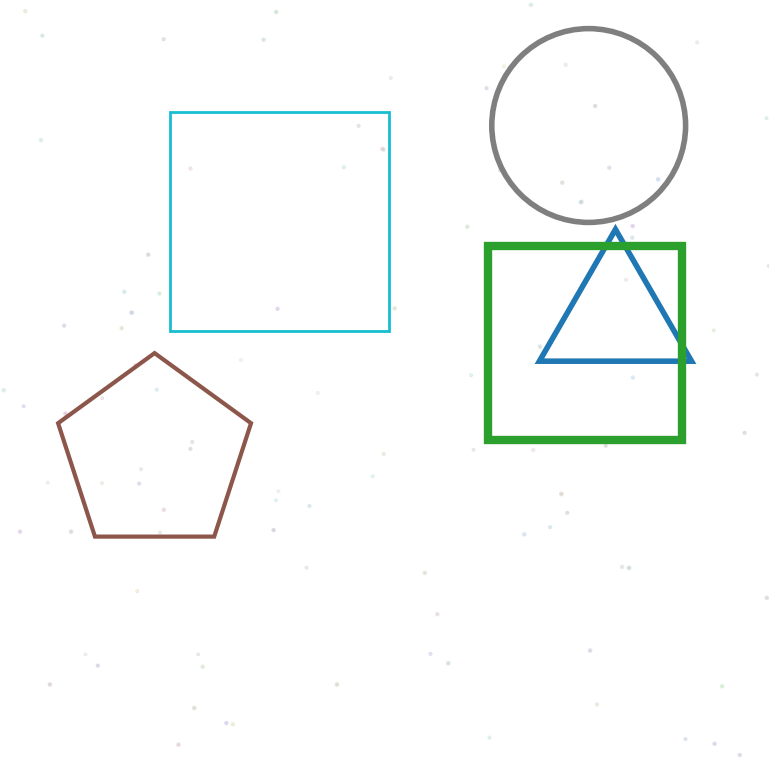[{"shape": "triangle", "thickness": 2, "radius": 0.57, "center": [0.799, 0.588]}, {"shape": "square", "thickness": 3, "radius": 0.63, "center": [0.76, 0.555]}, {"shape": "pentagon", "thickness": 1.5, "radius": 0.66, "center": [0.201, 0.41]}, {"shape": "circle", "thickness": 2, "radius": 0.63, "center": [0.765, 0.837]}, {"shape": "square", "thickness": 1, "radius": 0.71, "center": [0.363, 0.712]}]